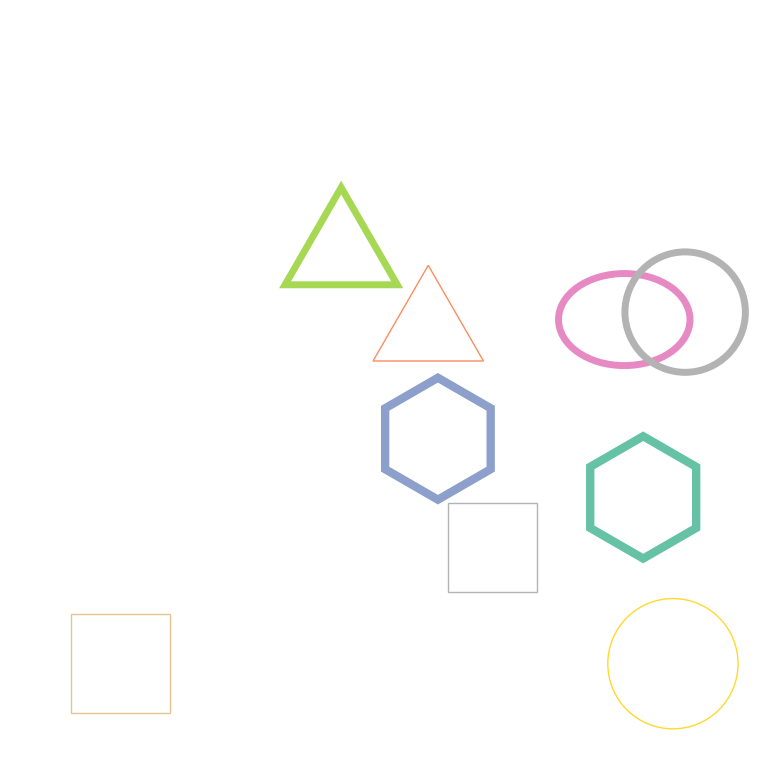[{"shape": "hexagon", "thickness": 3, "radius": 0.4, "center": [0.835, 0.354]}, {"shape": "triangle", "thickness": 0.5, "radius": 0.41, "center": [0.556, 0.573]}, {"shape": "hexagon", "thickness": 3, "radius": 0.4, "center": [0.569, 0.43]}, {"shape": "oval", "thickness": 2.5, "radius": 0.43, "center": [0.811, 0.585]}, {"shape": "triangle", "thickness": 2.5, "radius": 0.42, "center": [0.443, 0.672]}, {"shape": "circle", "thickness": 0.5, "radius": 0.42, "center": [0.874, 0.138]}, {"shape": "square", "thickness": 0.5, "radius": 0.32, "center": [0.156, 0.138]}, {"shape": "circle", "thickness": 2.5, "radius": 0.39, "center": [0.89, 0.595]}, {"shape": "square", "thickness": 0.5, "radius": 0.29, "center": [0.64, 0.289]}]